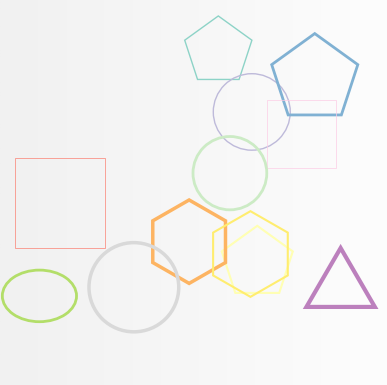[{"shape": "pentagon", "thickness": 1, "radius": 0.46, "center": [0.563, 0.867]}, {"shape": "pentagon", "thickness": 1.5, "radius": 0.48, "center": [0.664, 0.317]}, {"shape": "circle", "thickness": 1, "radius": 0.5, "center": [0.65, 0.709]}, {"shape": "square", "thickness": 0.5, "radius": 0.58, "center": [0.155, 0.472]}, {"shape": "pentagon", "thickness": 2, "radius": 0.58, "center": [0.812, 0.796]}, {"shape": "hexagon", "thickness": 2.5, "radius": 0.54, "center": [0.488, 0.372]}, {"shape": "oval", "thickness": 2, "radius": 0.48, "center": [0.102, 0.231]}, {"shape": "square", "thickness": 0.5, "radius": 0.44, "center": [0.779, 0.651]}, {"shape": "circle", "thickness": 2.5, "radius": 0.58, "center": [0.345, 0.254]}, {"shape": "triangle", "thickness": 3, "radius": 0.51, "center": [0.879, 0.254]}, {"shape": "circle", "thickness": 2, "radius": 0.48, "center": [0.593, 0.55]}, {"shape": "hexagon", "thickness": 1.5, "radius": 0.56, "center": [0.646, 0.34]}]